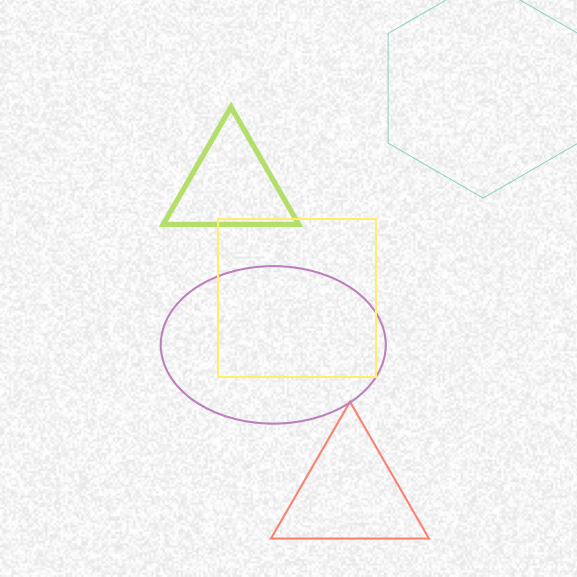[{"shape": "hexagon", "thickness": 0.5, "radius": 0.95, "center": [0.836, 0.846]}, {"shape": "triangle", "thickness": 1, "radius": 0.79, "center": [0.606, 0.146]}, {"shape": "triangle", "thickness": 2.5, "radius": 0.68, "center": [0.4, 0.678]}, {"shape": "oval", "thickness": 1, "radius": 0.97, "center": [0.473, 0.402]}, {"shape": "square", "thickness": 1, "radius": 0.68, "center": [0.515, 0.483]}]